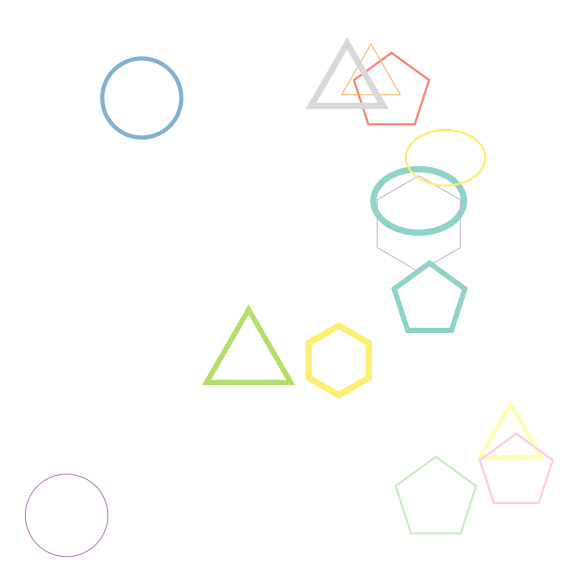[{"shape": "oval", "thickness": 3, "radius": 0.39, "center": [0.725, 0.651]}, {"shape": "pentagon", "thickness": 2.5, "radius": 0.32, "center": [0.744, 0.479]}, {"shape": "triangle", "thickness": 2, "radius": 0.3, "center": [0.884, 0.238]}, {"shape": "hexagon", "thickness": 0.5, "radius": 0.42, "center": [0.725, 0.612]}, {"shape": "pentagon", "thickness": 1, "radius": 0.34, "center": [0.678, 0.839]}, {"shape": "circle", "thickness": 2, "radius": 0.34, "center": [0.246, 0.829]}, {"shape": "triangle", "thickness": 0.5, "radius": 0.29, "center": [0.642, 0.864]}, {"shape": "triangle", "thickness": 2.5, "radius": 0.42, "center": [0.43, 0.379]}, {"shape": "pentagon", "thickness": 1, "radius": 0.33, "center": [0.894, 0.182]}, {"shape": "triangle", "thickness": 3, "radius": 0.36, "center": [0.601, 0.852]}, {"shape": "circle", "thickness": 0.5, "radius": 0.36, "center": [0.115, 0.107]}, {"shape": "pentagon", "thickness": 1, "radius": 0.37, "center": [0.755, 0.135]}, {"shape": "oval", "thickness": 1, "radius": 0.34, "center": [0.772, 0.726]}, {"shape": "hexagon", "thickness": 3, "radius": 0.3, "center": [0.587, 0.375]}]